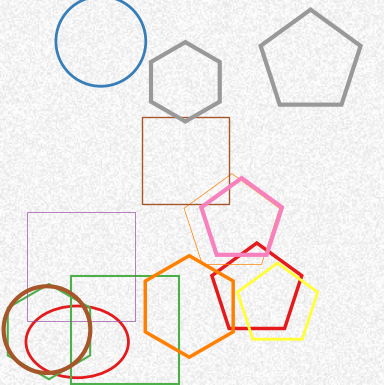[{"shape": "oval", "thickness": 2, "radius": 0.67, "center": [0.201, 0.112]}, {"shape": "pentagon", "thickness": 2.5, "radius": 0.61, "center": [0.667, 0.246]}, {"shape": "circle", "thickness": 2, "radius": 0.58, "center": [0.262, 0.893]}, {"shape": "hexagon", "thickness": 1.5, "radius": 0.62, "center": [0.127, 0.139]}, {"shape": "square", "thickness": 1.5, "radius": 0.7, "center": [0.325, 0.143]}, {"shape": "square", "thickness": 0.5, "radius": 0.71, "center": [0.21, 0.308]}, {"shape": "hexagon", "thickness": 2.5, "radius": 0.66, "center": [0.492, 0.204]}, {"shape": "pentagon", "thickness": 0.5, "radius": 0.65, "center": [0.602, 0.418]}, {"shape": "pentagon", "thickness": 2, "radius": 0.55, "center": [0.721, 0.207]}, {"shape": "circle", "thickness": 3, "radius": 0.56, "center": [0.122, 0.144]}, {"shape": "square", "thickness": 1, "radius": 0.56, "center": [0.481, 0.583]}, {"shape": "pentagon", "thickness": 3, "radius": 0.55, "center": [0.628, 0.427]}, {"shape": "pentagon", "thickness": 3, "radius": 0.68, "center": [0.807, 0.839]}, {"shape": "hexagon", "thickness": 3, "radius": 0.52, "center": [0.481, 0.788]}]